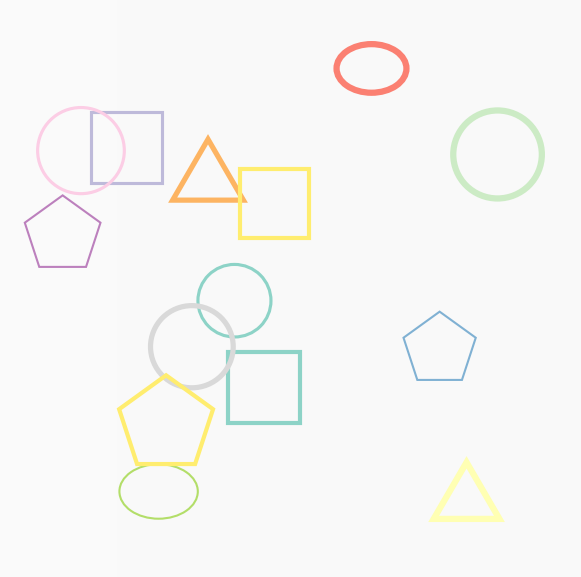[{"shape": "square", "thickness": 2, "radius": 0.31, "center": [0.454, 0.328]}, {"shape": "circle", "thickness": 1.5, "radius": 0.31, "center": [0.403, 0.478]}, {"shape": "triangle", "thickness": 3, "radius": 0.33, "center": [0.803, 0.133]}, {"shape": "square", "thickness": 1.5, "radius": 0.31, "center": [0.218, 0.744]}, {"shape": "oval", "thickness": 3, "radius": 0.3, "center": [0.639, 0.881]}, {"shape": "pentagon", "thickness": 1, "radius": 0.33, "center": [0.756, 0.394]}, {"shape": "triangle", "thickness": 2.5, "radius": 0.35, "center": [0.358, 0.688]}, {"shape": "oval", "thickness": 1, "radius": 0.34, "center": [0.273, 0.148]}, {"shape": "circle", "thickness": 1.5, "radius": 0.37, "center": [0.139, 0.738]}, {"shape": "circle", "thickness": 2.5, "radius": 0.36, "center": [0.33, 0.399]}, {"shape": "pentagon", "thickness": 1, "radius": 0.34, "center": [0.108, 0.592]}, {"shape": "circle", "thickness": 3, "radius": 0.38, "center": [0.856, 0.732]}, {"shape": "square", "thickness": 2, "radius": 0.3, "center": [0.472, 0.647]}, {"shape": "pentagon", "thickness": 2, "radius": 0.42, "center": [0.286, 0.264]}]